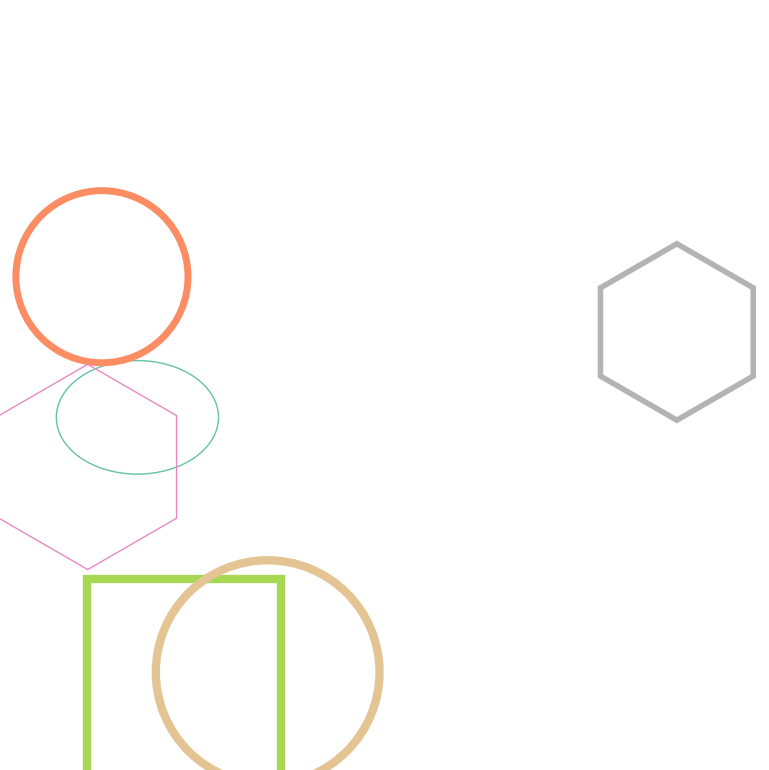[{"shape": "oval", "thickness": 0.5, "radius": 0.53, "center": [0.178, 0.458]}, {"shape": "circle", "thickness": 2.5, "radius": 0.56, "center": [0.132, 0.641]}, {"shape": "hexagon", "thickness": 0.5, "radius": 0.67, "center": [0.114, 0.394]}, {"shape": "square", "thickness": 3, "radius": 0.63, "center": [0.239, 0.122]}, {"shape": "circle", "thickness": 3, "radius": 0.73, "center": [0.348, 0.127]}, {"shape": "hexagon", "thickness": 2, "radius": 0.57, "center": [0.879, 0.569]}]